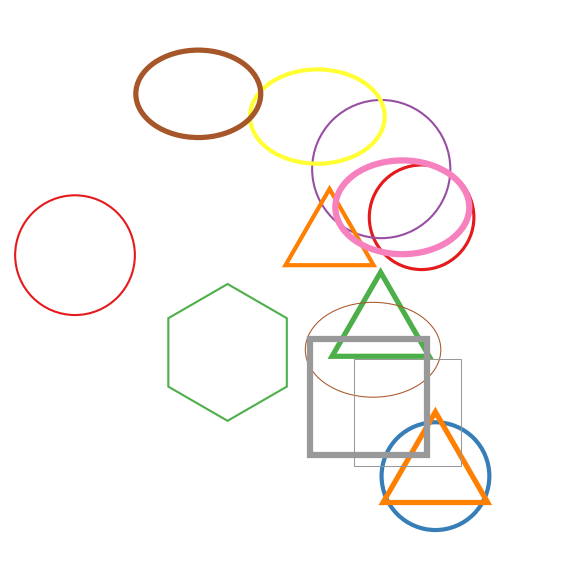[{"shape": "circle", "thickness": 1, "radius": 0.52, "center": [0.13, 0.557]}, {"shape": "circle", "thickness": 1.5, "radius": 0.45, "center": [0.73, 0.623]}, {"shape": "circle", "thickness": 2, "radius": 0.47, "center": [0.754, 0.175]}, {"shape": "hexagon", "thickness": 1, "radius": 0.59, "center": [0.394, 0.389]}, {"shape": "triangle", "thickness": 2.5, "radius": 0.49, "center": [0.659, 0.431]}, {"shape": "circle", "thickness": 1, "radius": 0.6, "center": [0.66, 0.706]}, {"shape": "triangle", "thickness": 2, "radius": 0.44, "center": [0.571, 0.584]}, {"shape": "triangle", "thickness": 2.5, "radius": 0.52, "center": [0.754, 0.181]}, {"shape": "oval", "thickness": 2, "radius": 0.58, "center": [0.55, 0.797]}, {"shape": "oval", "thickness": 0.5, "radius": 0.59, "center": [0.646, 0.393]}, {"shape": "oval", "thickness": 2.5, "radius": 0.54, "center": [0.343, 0.837]}, {"shape": "oval", "thickness": 3, "radius": 0.58, "center": [0.697, 0.64]}, {"shape": "square", "thickness": 3, "radius": 0.5, "center": [0.638, 0.312]}, {"shape": "square", "thickness": 0.5, "radius": 0.46, "center": [0.705, 0.285]}]